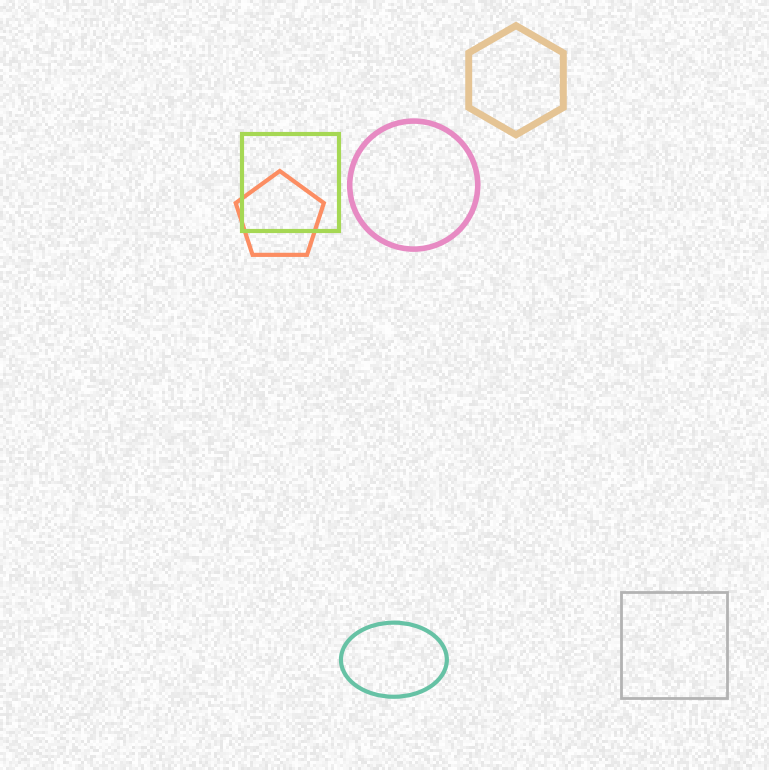[{"shape": "oval", "thickness": 1.5, "radius": 0.34, "center": [0.512, 0.143]}, {"shape": "pentagon", "thickness": 1.5, "radius": 0.3, "center": [0.363, 0.718]}, {"shape": "circle", "thickness": 2, "radius": 0.42, "center": [0.537, 0.76]}, {"shape": "square", "thickness": 1.5, "radius": 0.32, "center": [0.377, 0.763]}, {"shape": "hexagon", "thickness": 2.5, "radius": 0.35, "center": [0.67, 0.896]}, {"shape": "square", "thickness": 1, "radius": 0.34, "center": [0.876, 0.163]}]